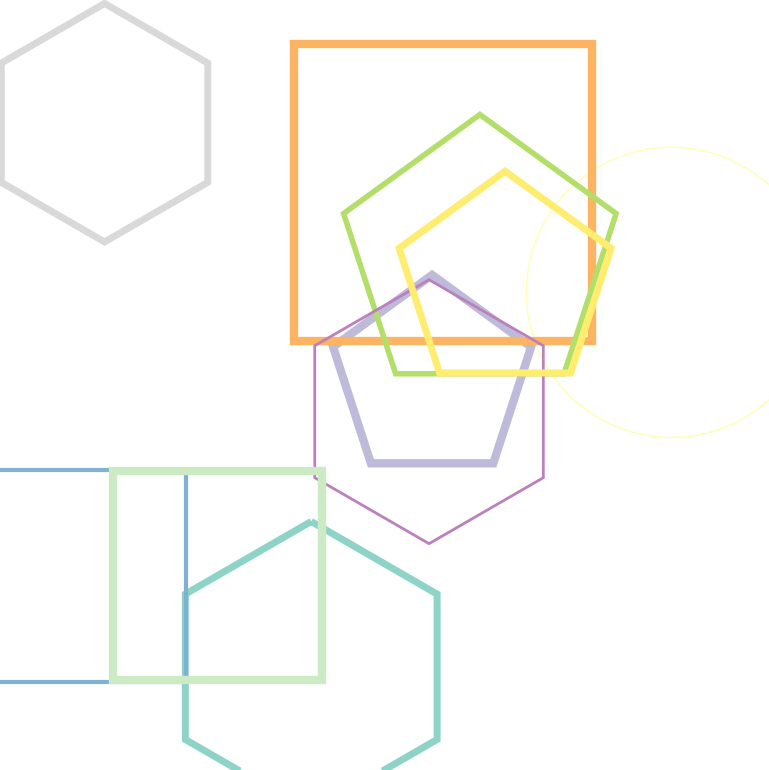[{"shape": "hexagon", "thickness": 2.5, "radius": 0.94, "center": [0.404, 0.134]}, {"shape": "circle", "thickness": 0.5, "radius": 0.94, "center": [0.872, 0.62]}, {"shape": "pentagon", "thickness": 3, "radius": 0.68, "center": [0.561, 0.508]}, {"shape": "square", "thickness": 1.5, "radius": 0.69, "center": [0.104, 0.252]}, {"shape": "square", "thickness": 3, "radius": 0.97, "center": [0.575, 0.75]}, {"shape": "pentagon", "thickness": 2, "radius": 0.93, "center": [0.623, 0.665]}, {"shape": "hexagon", "thickness": 2.5, "radius": 0.77, "center": [0.136, 0.841]}, {"shape": "hexagon", "thickness": 1, "radius": 0.86, "center": [0.557, 0.465]}, {"shape": "square", "thickness": 3, "radius": 0.68, "center": [0.283, 0.252]}, {"shape": "pentagon", "thickness": 2.5, "radius": 0.72, "center": [0.656, 0.633]}]